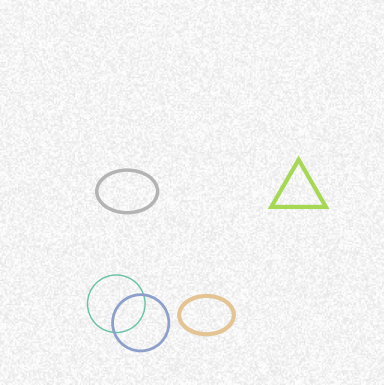[{"shape": "circle", "thickness": 1, "radius": 0.37, "center": [0.302, 0.211]}, {"shape": "circle", "thickness": 2, "radius": 0.37, "center": [0.366, 0.162]}, {"shape": "triangle", "thickness": 3, "radius": 0.41, "center": [0.776, 0.503]}, {"shape": "oval", "thickness": 3, "radius": 0.35, "center": [0.536, 0.182]}, {"shape": "oval", "thickness": 2.5, "radius": 0.4, "center": [0.33, 0.503]}]